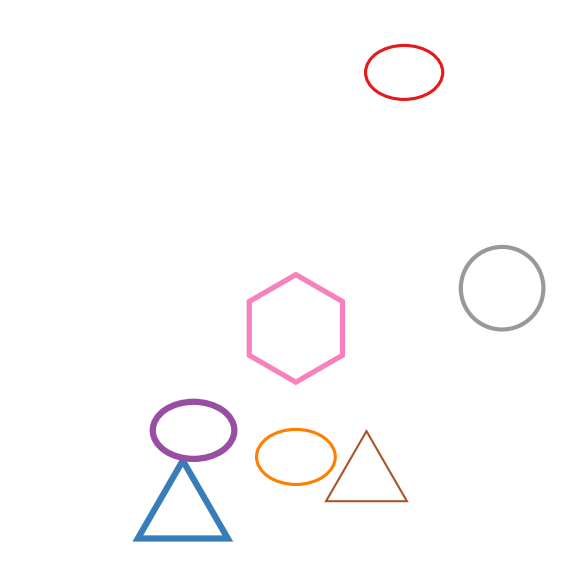[{"shape": "oval", "thickness": 1.5, "radius": 0.33, "center": [0.7, 0.874]}, {"shape": "triangle", "thickness": 3, "radius": 0.45, "center": [0.317, 0.112]}, {"shape": "oval", "thickness": 3, "radius": 0.35, "center": [0.335, 0.254]}, {"shape": "oval", "thickness": 1.5, "radius": 0.34, "center": [0.512, 0.208]}, {"shape": "triangle", "thickness": 1, "radius": 0.4, "center": [0.635, 0.172]}, {"shape": "hexagon", "thickness": 2.5, "radius": 0.47, "center": [0.512, 0.431]}, {"shape": "circle", "thickness": 2, "radius": 0.36, "center": [0.869, 0.5]}]